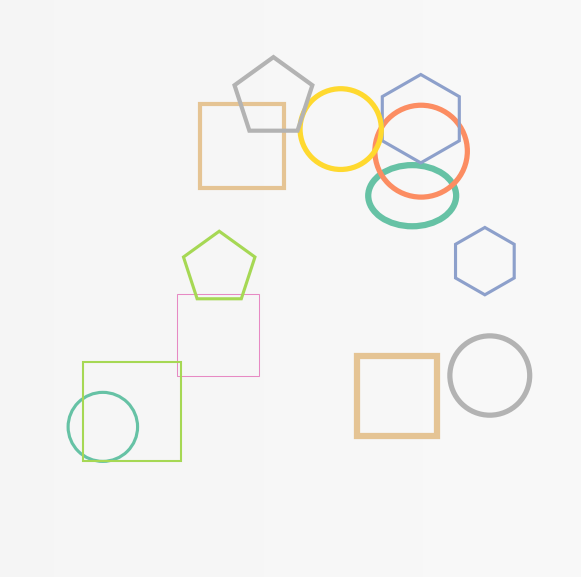[{"shape": "circle", "thickness": 1.5, "radius": 0.3, "center": [0.177, 0.26]}, {"shape": "oval", "thickness": 3, "radius": 0.38, "center": [0.709, 0.66]}, {"shape": "circle", "thickness": 2.5, "radius": 0.4, "center": [0.725, 0.737]}, {"shape": "hexagon", "thickness": 1.5, "radius": 0.38, "center": [0.724, 0.794]}, {"shape": "hexagon", "thickness": 1.5, "radius": 0.29, "center": [0.834, 0.547]}, {"shape": "square", "thickness": 0.5, "radius": 0.35, "center": [0.375, 0.42]}, {"shape": "pentagon", "thickness": 1.5, "radius": 0.32, "center": [0.377, 0.534]}, {"shape": "square", "thickness": 1, "radius": 0.42, "center": [0.227, 0.287]}, {"shape": "circle", "thickness": 2.5, "radius": 0.35, "center": [0.586, 0.776]}, {"shape": "square", "thickness": 2, "radius": 0.36, "center": [0.416, 0.746]}, {"shape": "square", "thickness": 3, "radius": 0.34, "center": [0.683, 0.313]}, {"shape": "pentagon", "thickness": 2, "radius": 0.35, "center": [0.47, 0.83]}, {"shape": "circle", "thickness": 2.5, "radius": 0.34, "center": [0.843, 0.349]}]